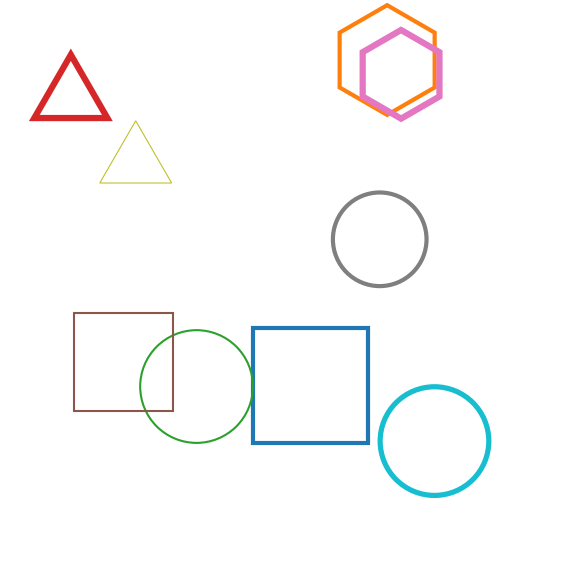[{"shape": "square", "thickness": 2, "radius": 0.5, "center": [0.538, 0.331]}, {"shape": "hexagon", "thickness": 2, "radius": 0.47, "center": [0.67, 0.895]}, {"shape": "circle", "thickness": 1, "radius": 0.49, "center": [0.34, 0.33]}, {"shape": "triangle", "thickness": 3, "radius": 0.37, "center": [0.123, 0.831]}, {"shape": "square", "thickness": 1, "radius": 0.43, "center": [0.214, 0.373]}, {"shape": "hexagon", "thickness": 3, "radius": 0.38, "center": [0.695, 0.87]}, {"shape": "circle", "thickness": 2, "radius": 0.41, "center": [0.658, 0.585]}, {"shape": "triangle", "thickness": 0.5, "radius": 0.36, "center": [0.235, 0.718]}, {"shape": "circle", "thickness": 2.5, "radius": 0.47, "center": [0.752, 0.235]}]